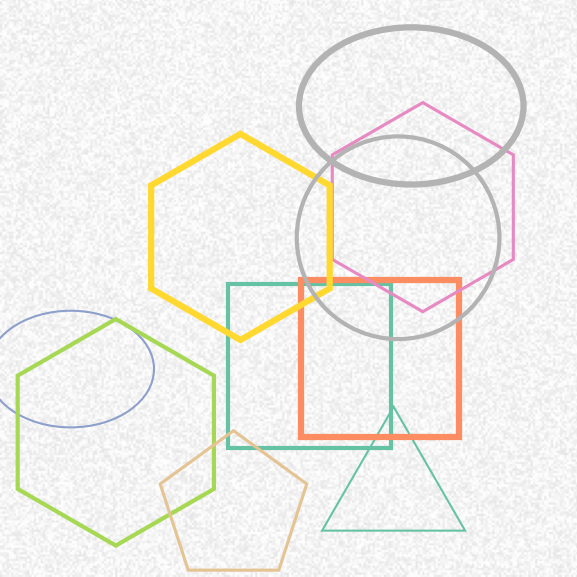[{"shape": "triangle", "thickness": 1, "radius": 0.71, "center": [0.682, 0.152]}, {"shape": "square", "thickness": 2, "radius": 0.71, "center": [0.536, 0.366]}, {"shape": "square", "thickness": 3, "radius": 0.68, "center": [0.658, 0.378]}, {"shape": "oval", "thickness": 1, "radius": 0.72, "center": [0.122, 0.36]}, {"shape": "hexagon", "thickness": 1.5, "radius": 0.91, "center": [0.732, 0.64]}, {"shape": "hexagon", "thickness": 2, "radius": 0.98, "center": [0.201, 0.251]}, {"shape": "hexagon", "thickness": 3, "radius": 0.89, "center": [0.416, 0.589]}, {"shape": "pentagon", "thickness": 1.5, "radius": 0.67, "center": [0.404, 0.12]}, {"shape": "circle", "thickness": 2, "radius": 0.88, "center": [0.689, 0.587]}, {"shape": "oval", "thickness": 3, "radius": 0.97, "center": [0.712, 0.816]}]